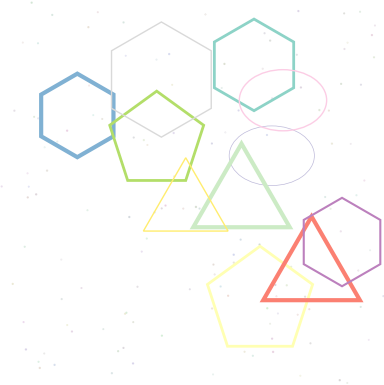[{"shape": "hexagon", "thickness": 2, "radius": 0.59, "center": [0.66, 0.831]}, {"shape": "pentagon", "thickness": 2, "radius": 0.72, "center": [0.675, 0.217]}, {"shape": "oval", "thickness": 0.5, "radius": 0.55, "center": [0.706, 0.596]}, {"shape": "triangle", "thickness": 3, "radius": 0.72, "center": [0.809, 0.293]}, {"shape": "hexagon", "thickness": 3, "radius": 0.54, "center": [0.201, 0.7]}, {"shape": "pentagon", "thickness": 2, "radius": 0.64, "center": [0.407, 0.635]}, {"shape": "oval", "thickness": 1, "radius": 0.57, "center": [0.735, 0.74]}, {"shape": "hexagon", "thickness": 1, "radius": 0.75, "center": [0.419, 0.793]}, {"shape": "hexagon", "thickness": 1.5, "radius": 0.57, "center": [0.888, 0.371]}, {"shape": "triangle", "thickness": 3, "radius": 0.72, "center": [0.627, 0.482]}, {"shape": "triangle", "thickness": 1, "radius": 0.63, "center": [0.482, 0.463]}]